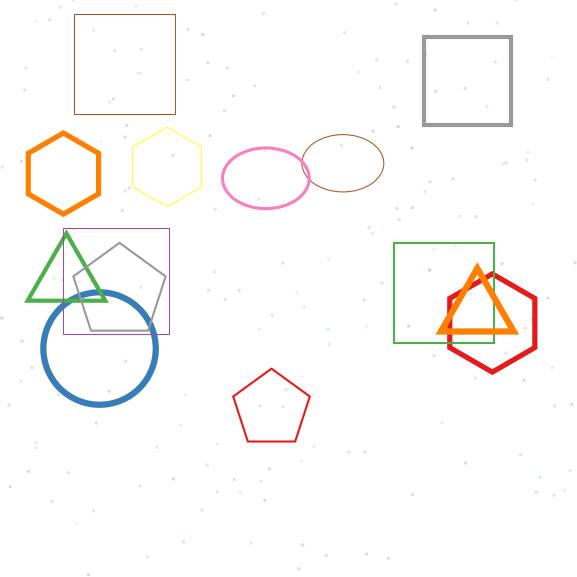[{"shape": "hexagon", "thickness": 2.5, "radius": 0.43, "center": [0.852, 0.44]}, {"shape": "pentagon", "thickness": 1, "radius": 0.35, "center": [0.47, 0.291]}, {"shape": "circle", "thickness": 3, "radius": 0.49, "center": [0.172, 0.396]}, {"shape": "triangle", "thickness": 2, "radius": 0.39, "center": [0.115, 0.517]}, {"shape": "square", "thickness": 1, "radius": 0.43, "center": [0.768, 0.491]}, {"shape": "square", "thickness": 0.5, "radius": 0.46, "center": [0.201, 0.512]}, {"shape": "triangle", "thickness": 3, "radius": 0.36, "center": [0.827, 0.462]}, {"shape": "hexagon", "thickness": 2.5, "radius": 0.35, "center": [0.11, 0.699]}, {"shape": "hexagon", "thickness": 0.5, "radius": 0.34, "center": [0.289, 0.71]}, {"shape": "oval", "thickness": 0.5, "radius": 0.35, "center": [0.594, 0.716]}, {"shape": "square", "thickness": 0.5, "radius": 0.44, "center": [0.215, 0.888]}, {"shape": "oval", "thickness": 1.5, "radius": 0.38, "center": [0.46, 0.69]}, {"shape": "square", "thickness": 2, "radius": 0.38, "center": [0.809, 0.859]}, {"shape": "pentagon", "thickness": 1, "radius": 0.42, "center": [0.207, 0.495]}]